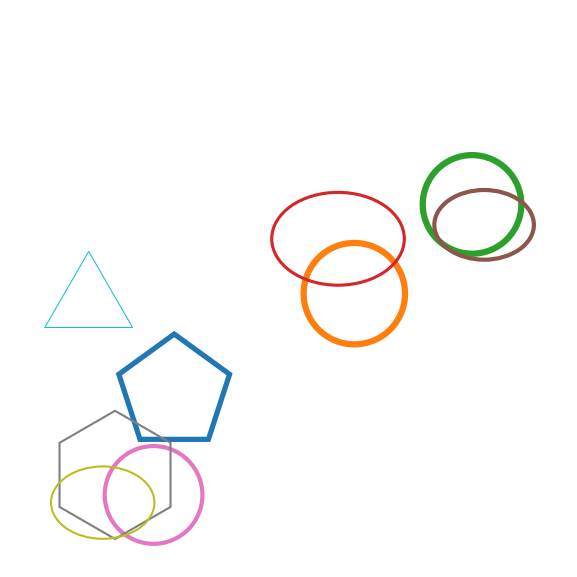[{"shape": "pentagon", "thickness": 2.5, "radius": 0.5, "center": [0.302, 0.32]}, {"shape": "circle", "thickness": 3, "radius": 0.44, "center": [0.614, 0.491]}, {"shape": "circle", "thickness": 3, "radius": 0.43, "center": [0.817, 0.645]}, {"shape": "oval", "thickness": 1.5, "radius": 0.57, "center": [0.585, 0.586]}, {"shape": "oval", "thickness": 2, "radius": 0.43, "center": [0.838, 0.61]}, {"shape": "circle", "thickness": 2, "radius": 0.42, "center": [0.266, 0.142]}, {"shape": "hexagon", "thickness": 1, "radius": 0.55, "center": [0.199, 0.177]}, {"shape": "oval", "thickness": 1, "radius": 0.45, "center": [0.178, 0.129]}, {"shape": "triangle", "thickness": 0.5, "radius": 0.44, "center": [0.154, 0.476]}]